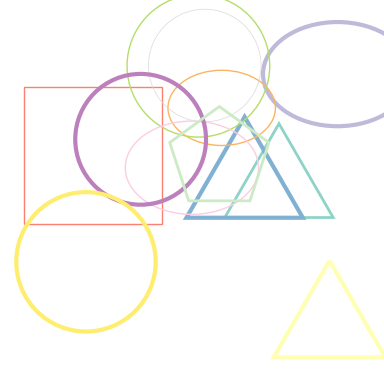[{"shape": "triangle", "thickness": 2, "radius": 0.81, "center": [0.725, 0.516]}, {"shape": "triangle", "thickness": 3, "radius": 0.84, "center": [0.856, 0.156]}, {"shape": "oval", "thickness": 3, "radius": 0.97, "center": [0.876, 0.807]}, {"shape": "square", "thickness": 1, "radius": 0.89, "center": [0.242, 0.596]}, {"shape": "triangle", "thickness": 3, "radius": 0.87, "center": [0.635, 0.522]}, {"shape": "oval", "thickness": 1, "radius": 0.7, "center": [0.576, 0.72]}, {"shape": "circle", "thickness": 1, "radius": 0.93, "center": [0.515, 0.829]}, {"shape": "oval", "thickness": 1, "radius": 0.87, "center": [0.498, 0.564]}, {"shape": "circle", "thickness": 0.5, "radius": 0.73, "center": [0.532, 0.83]}, {"shape": "circle", "thickness": 3, "radius": 0.85, "center": [0.365, 0.638]}, {"shape": "pentagon", "thickness": 2, "radius": 0.68, "center": [0.57, 0.588]}, {"shape": "circle", "thickness": 3, "radius": 0.91, "center": [0.223, 0.32]}]